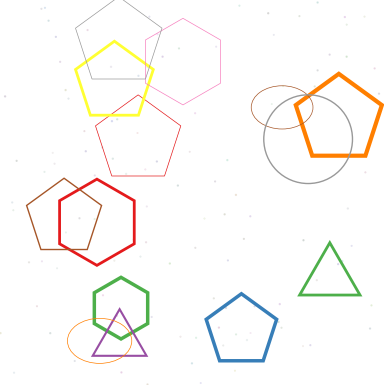[{"shape": "hexagon", "thickness": 2, "radius": 0.56, "center": [0.252, 0.423]}, {"shape": "pentagon", "thickness": 0.5, "radius": 0.58, "center": [0.359, 0.637]}, {"shape": "pentagon", "thickness": 2.5, "radius": 0.48, "center": [0.627, 0.141]}, {"shape": "triangle", "thickness": 2, "radius": 0.45, "center": [0.857, 0.279]}, {"shape": "hexagon", "thickness": 2.5, "radius": 0.4, "center": [0.314, 0.2]}, {"shape": "triangle", "thickness": 1.5, "radius": 0.4, "center": [0.311, 0.116]}, {"shape": "pentagon", "thickness": 3, "radius": 0.59, "center": [0.88, 0.691]}, {"shape": "oval", "thickness": 0.5, "radius": 0.42, "center": [0.259, 0.115]}, {"shape": "pentagon", "thickness": 2, "radius": 0.53, "center": [0.297, 0.787]}, {"shape": "pentagon", "thickness": 1, "radius": 0.51, "center": [0.166, 0.435]}, {"shape": "oval", "thickness": 0.5, "radius": 0.4, "center": [0.733, 0.721]}, {"shape": "hexagon", "thickness": 0.5, "radius": 0.56, "center": [0.475, 0.84]}, {"shape": "circle", "thickness": 1, "radius": 0.58, "center": [0.8, 0.639]}, {"shape": "pentagon", "thickness": 0.5, "radius": 0.59, "center": [0.308, 0.89]}]